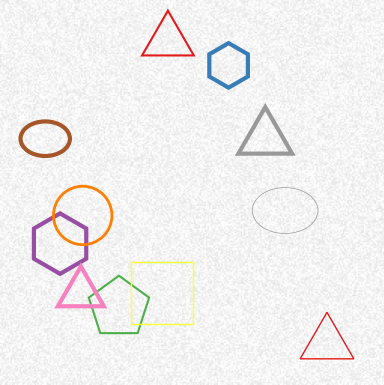[{"shape": "triangle", "thickness": 1, "radius": 0.4, "center": [0.849, 0.108]}, {"shape": "triangle", "thickness": 1.5, "radius": 0.39, "center": [0.436, 0.895]}, {"shape": "hexagon", "thickness": 3, "radius": 0.29, "center": [0.594, 0.83]}, {"shape": "pentagon", "thickness": 1.5, "radius": 0.41, "center": [0.309, 0.201]}, {"shape": "hexagon", "thickness": 3, "radius": 0.39, "center": [0.156, 0.367]}, {"shape": "circle", "thickness": 2, "radius": 0.38, "center": [0.215, 0.44]}, {"shape": "square", "thickness": 1, "radius": 0.41, "center": [0.422, 0.239]}, {"shape": "oval", "thickness": 3, "radius": 0.32, "center": [0.117, 0.64]}, {"shape": "triangle", "thickness": 3, "radius": 0.34, "center": [0.21, 0.239]}, {"shape": "oval", "thickness": 0.5, "radius": 0.43, "center": [0.741, 0.453]}, {"shape": "triangle", "thickness": 3, "radius": 0.4, "center": [0.689, 0.641]}]